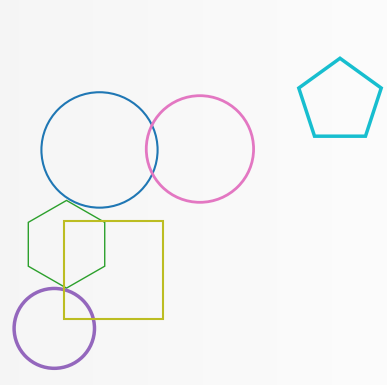[{"shape": "circle", "thickness": 1.5, "radius": 0.75, "center": [0.257, 0.611]}, {"shape": "hexagon", "thickness": 1, "radius": 0.57, "center": [0.172, 0.366]}, {"shape": "circle", "thickness": 2.5, "radius": 0.52, "center": [0.14, 0.147]}, {"shape": "circle", "thickness": 2, "radius": 0.69, "center": [0.516, 0.613]}, {"shape": "square", "thickness": 1.5, "radius": 0.64, "center": [0.294, 0.299]}, {"shape": "pentagon", "thickness": 2.5, "radius": 0.56, "center": [0.877, 0.737]}]